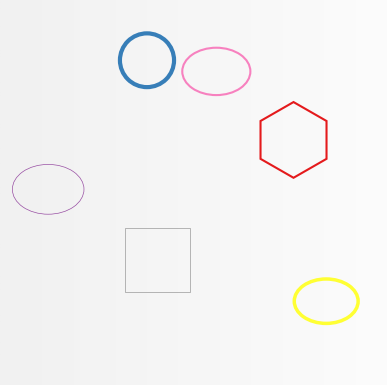[{"shape": "hexagon", "thickness": 1.5, "radius": 0.49, "center": [0.757, 0.637]}, {"shape": "circle", "thickness": 3, "radius": 0.35, "center": [0.379, 0.844]}, {"shape": "oval", "thickness": 0.5, "radius": 0.46, "center": [0.124, 0.508]}, {"shape": "oval", "thickness": 2.5, "radius": 0.41, "center": [0.842, 0.218]}, {"shape": "oval", "thickness": 1.5, "radius": 0.44, "center": [0.558, 0.815]}, {"shape": "square", "thickness": 0.5, "radius": 0.41, "center": [0.407, 0.325]}]